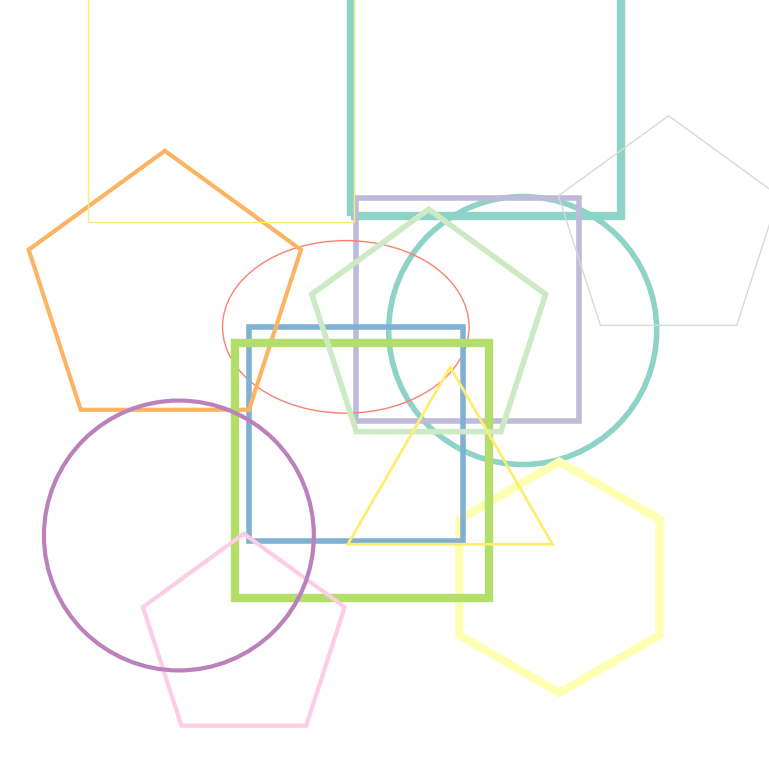[{"shape": "square", "thickness": 3, "radius": 0.88, "center": [0.631, 0.895]}, {"shape": "circle", "thickness": 2, "radius": 0.87, "center": [0.679, 0.571]}, {"shape": "hexagon", "thickness": 3, "radius": 0.75, "center": [0.727, 0.25]}, {"shape": "square", "thickness": 2, "radius": 0.72, "center": [0.607, 0.598]}, {"shape": "oval", "thickness": 0.5, "radius": 0.8, "center": [0.449, 0.575]}, {"shape": "square", "thickness": 2, "radius": 0.69, "center": [0.463, 0.436]}, {"shape": "pentagon", "thickness": 1.5, "radius": 0.93, "center": [0.214, 0.618]}, {"shape": "square", "thickness": 3, "radius": 0.83, "center": [0.47, 0.389]}, {"shape": "pentagon", "thickness": 1.5, "radius": 0.69, "center": [0.317, 0.169]}, {"shape": "pentagon", "thickness": 0.5, "radius": 0.75, "center": [0.868, 0.699]}, {"shape": "circle", "thickness": 1.5, "radius": 0.88, "center": [0.232, 0.305]}, {"shape": "pentagon", "thickness": 2, "radius": 0.8, "center": [0.557, 0.569]}, {"shape": "triangle", "thickness": 1, "radius": 0.77, "center": [0.585, 0.37]}, {"shape": "square", "thickness": 0.5, "radius": 0.87, "center": [0.287, 0.885]}]